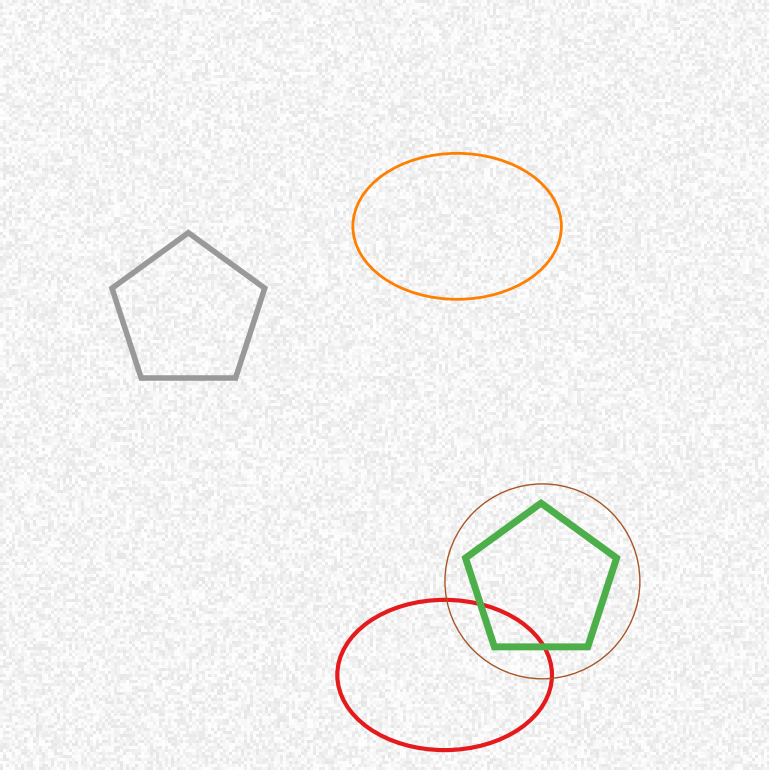[{"shape": "oval", "thickness": 1.5, "radius": 0.7, "center": [0.577, 0.123]}, {"shape": "pentagon", "thickness": 2.5, "radius": 0.52, "center": [0.703, 0.243]}, {"shape": "oval", "thickness": 1, "radius": 0.68, "center": [0.594, 0.706]}, {"shape": "circle", "thickness": 0.5, "radius": 0.63, "center": [0.704, 0.245]}, {"shape": "pentagon", "thickness": 2, "radius": 0.52, "center": [0.245, 0.593]}]